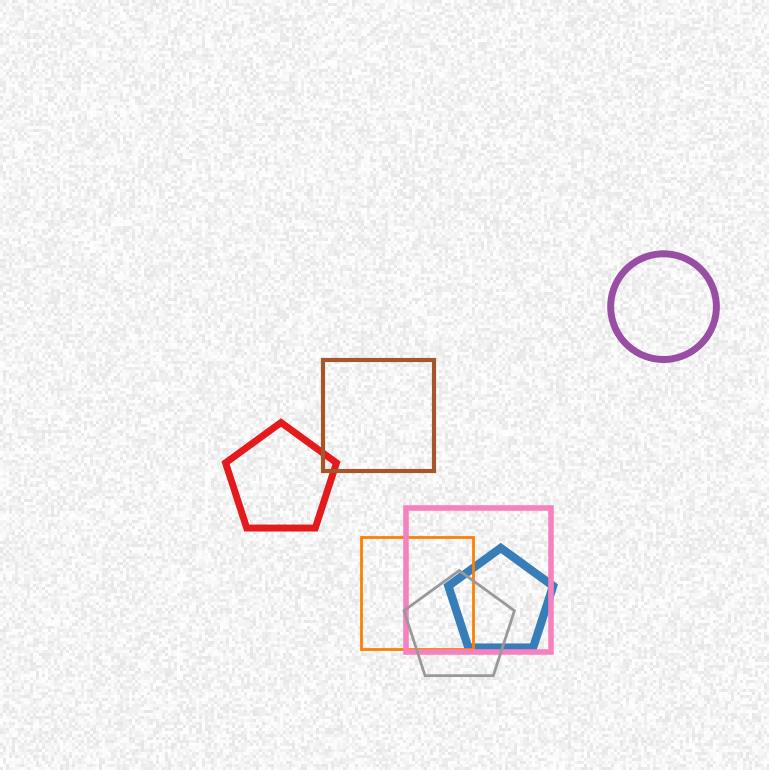[{"shape": "pentagon", "thickness": 2.5, "radius": 0.38, "center": [0.365, 0.376]}, {"shape": "pentagon", "thickness": 3, "radius": 0.36, "center": [0.65, 0.217]}, {"shape": "circle", "thickness": 2.5, "radius": 0.34, "center": [0.862, 0.602]}, {"shape": "square", "thickness": 1, "radius": 0.37, "center": [0.542, 0.23]}, {"shape": "square", "thickness": 1.5, "radius": 0.36, "center": [0.492, 0.46]}, {"shape": "square", "thickness": 2, "radius": 0.47, "center": [0.621, 0.247]}, {"shape": "pentagon", "thickness": 1, "radius": 0.38, "center": [0.596, 0.184]}]